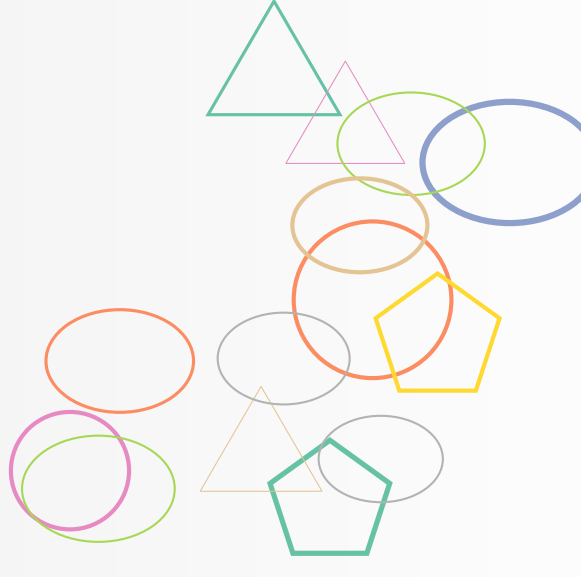[{"shape": "triangle", "thickness": 1.5, "radius": 0.66, "center": [0.471, 0.866]}, {"shape": "pentagon", "thickness": 2.5, "radius": 0.54, "center": [0.568, 0.129]}, {"shape": "circle", "thickness": 2, "radius": 0.68, "center": [0.641, 0.48]}, {"shape": "oval", "thickness": 1.5, "radius": 0.63, "center": [0.206, 0.374]}, {"shape": "oval", "thickness": 3, "radius": 0.75, "center": [0.877, 0.718]}, {"shape": "circle", "thickness": 2, "radius": 0.51, "center": [0.12, 0.184]}, {"shape": "triangle", "thickness": 0.5, "radius": 0.59, "center": [0.594, 0.775]}, {"shape": "oval", "thickness": 1, "radius": 0.63, "center": [0.707, 0.75]}, {"shape": "oval", "thickness": 1, "radius": 0.66, "center": [0.169, 0.153]}, {"shape": "pentagon", "thickness": 2, "radius": 0.56, "center": [0.753, 0.413]}, {"shape": "triangle", "thickness": 0.5, "radius": 0.61, "center": [0.449, 0.209]}, {"shape": "oval", "thickness": 2, "radius": 0.58, "center": [0.619, 0.609]}, {"shape": "oval", "thickness": 1, "radius": 0.53, "center": [0.655, 0.204]}, {"shape": "oval", "thickness": 1, "radius": 0.57, "center": [0.488, 0.378]}]